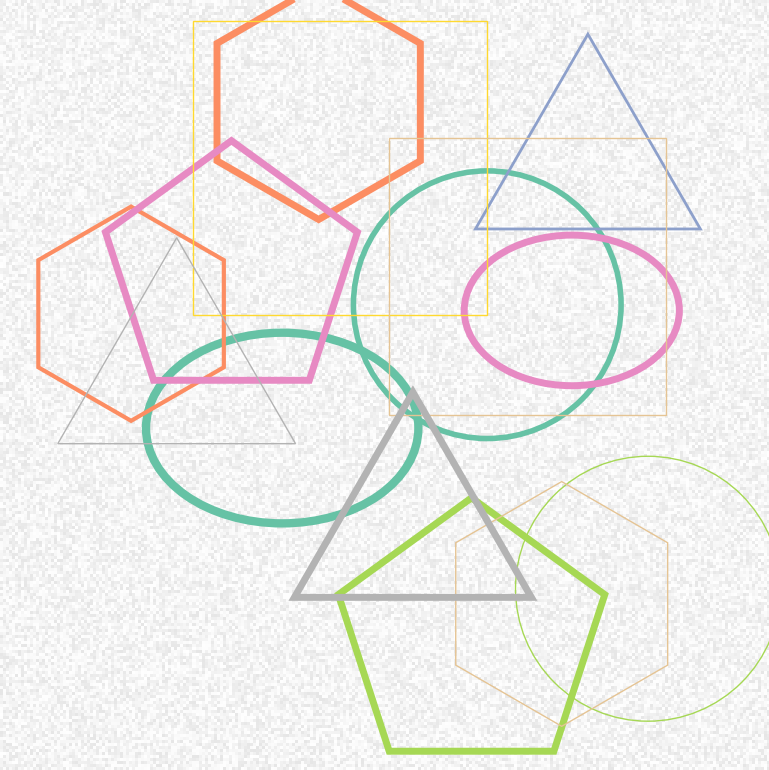[{"shape": "circle", "thickness": 2, "radius": 0.87, "center": [0.633, 0.604]}, {"shape": "oval", "thickness": 3, "radius": 0.88, "center": [0.366, 0.444]}, {"shape": "hexagon", "thickness": 2.5, "radius": 0.76, "center": [0.414, 0.867]}, {"shape": "hexagon", "thickness": 1.5, "radius": 0.7, "center": [0.17, 0.593]}, {"shape": "triangle", "thickness": 1, "radius": 0.84, "center": [0.764, 0.787]}, {"shape": "pentagon", "thickness": 2.5, "radius": 0.86, "center": [0.301, 0.645]}, {"shape": "oval", "thickness": 2.5, "radius": 0.7, "center": [0.743, 0.597]}, {"shape": "circle", "thickness": 0.5, "radius": 0.86, "center": [0.842, 0.235]}, {"shape": "pentagon", "thickness": 2.5, "radius": 0.91, "center": [0.612, 0.172]}, {"shape": "square", "thickness": 0.5, "radius": 0.95, "center": [0.442, 0.782]}, {"shape": "hexagon", "thickness": 0.5, "radius": 0.79, "center": [0.729, 0.216]}, {"shape": "square", "thickness": 0.5, "radius": 0.9, "center": [0.685, 0.641]}, {"shape": "triangle", "thickness": 2.5, "radius": 0.89, "center": [0.536, 0.313]}, {"shape": "triangle", "thickness": 0.5, "radius": 0.89, "center": [0.229, 0.513]}]